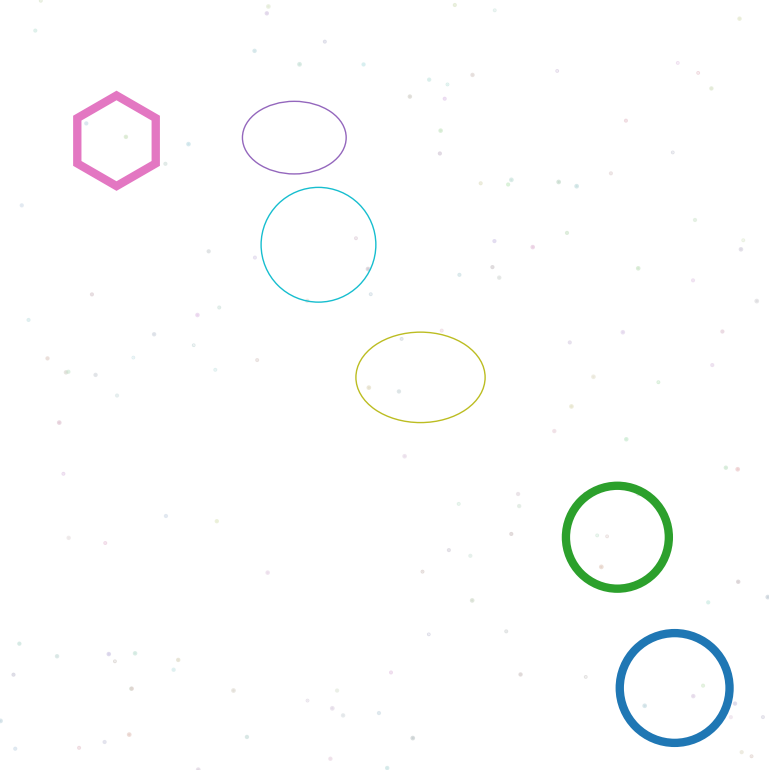[{"shape": "circle", "thickness": 3, "radius": 0.36, "center": [0.876, 0.106]}, {"shape": "circle", "thickness": 3, "radius": 0.33, "center": [0.802, 0.302]}, {"shape": "oval", "thickness": 0.5, "radius": 0.34, "center": [0.382, 0.821]}, {"shape": "hexagon", "thickness": 3, "radius": 0.29, "center": [0.151, 0.817]}, {"shape": "oval", "thickness": 0.5, "radius": 0.42, "center": [0.546, 0.51]}, {"shape": "circle", "thickness": 0.5, "radius": 0.37, "center": [0.414, 0.682]}]